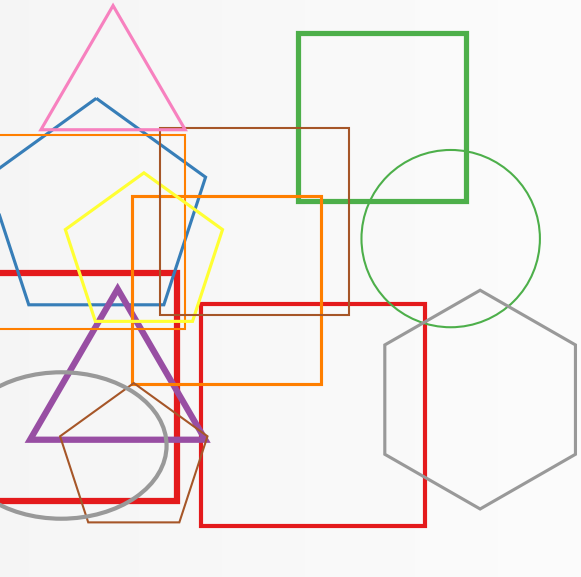[{"shape": "square", "thickness": 2, "radius": 0.96, "center": [0.538, 0.281]}, {"shape": "square", "thickness": 3, "radius": 0.98, "center": [0.109, 0.329]}, {"shape": "pentagon", "thickness": 1.5, "radius": 0.99, "center": [0.166, 0.631]}, {"shape": "square", "thickness": 2.5, "radius": 0.73, "center": [0.657, 0.797]}, {"shape": "circle", "thickness": 1, "radius": 0.77, "center": [0.775, 0.586]}, {"shape": "triangle", "thickness": 3, "radius": 0.87, "center": [0.202, 0.325]}, {"shape": "square", "thickness": 1, "radius": 0.84, "center": [0.15, 0.597]}, {"shape": "square", "thickness": 1.5, "radius": 0.81, "center": [0.389, 0.496]}, {"shape": "pentagon", "thickness": 1.5, "radius": 0.71, "center": [0.248, 0.558]}, {"shape": "pentagon", "thickness": 1, "radius": 0.67, "center": [0.23, 0.202]}, {"shape": "square", "thickness": 1, "radius": 0.81, "center": [0.438, 0.615]}, {"shape": "triangle", "thickness": 1.5, "radius": 0.72, "center": [0.195, 0.846]}, {"shape": "oval", "thickness": 2, "radius": 0.91, "center": [0.105, 0.228]}, {"shape": "hexagon", "thickness": 1.5, "radius": 0.95, "center": [0.826, 0.307]}]